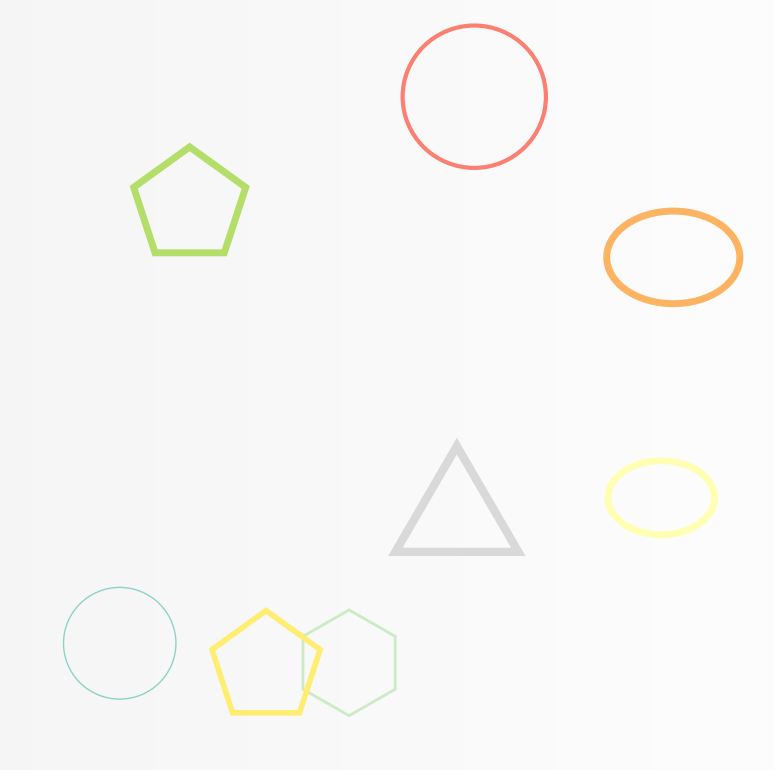[{"shape": "circle", "thickness": 0.5, "radius": 0.36, "center": [0.154, 0.165]}, {"shape": "oval", "thickness": 2.5, "radius": 0.34, "center": [0.853, 0.354]}, {"shape": "circle", "thickness": 1.5, "radius": 0.46, "center": [0.612, 0.874]}, {"shape": "oval", "thickness": 2.5, "radius": 0.43, "center": [0.869, 0.666]}, {"shape": "pentagon", "thickness": 2.5, "radius": 0.38, "center": [0.245, 0.733]}, {"shape": "triangle", "thickness": 3, "radius": 0.46, "center": [0.589, 0.329]}, {"shape": "hexagon", "thickness": 1, "radius": 0.34, "center": [0.45, 0.139]}, {"shape": "pentagon", "thickness": 2, "radius": 0.37, "center": [0.343, 0.134]}]